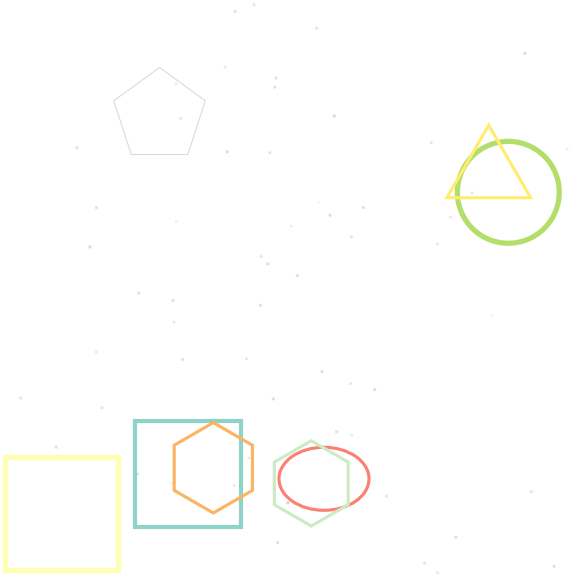[{"shape": "square", "thickness": 2, "radius": 0.46, "center": [0.326, 0.178]}, {"shape": "square", "thickness": 2.5, "radius": 0.49, "center": [0.107, 0.109]}, {"shape": "oval", "thickness": 1.5, "radius": 0.39, "center": [0.561, 0.17]}, {"shape": "hexagon", "thickness": 1.5, "radius": 0.39, "center": [0.369, 0.189]}, {"shape": "circle", "thickness": 2.5, "radius": 0.44, "center": [0.88, 0.666]}, {"shape": "pentagon", "thickness": 0.5, "radius": 0.42, "center": [0.276, 0.799]}, {"shape": "hexagon", "thickness": 1.5, "radius": 0.37, "center": [0.539, 0.162]}, {"shape": "triangle", "thickness": 1.5, "radius": 0.42, "center": [0.846, 0.699]}]